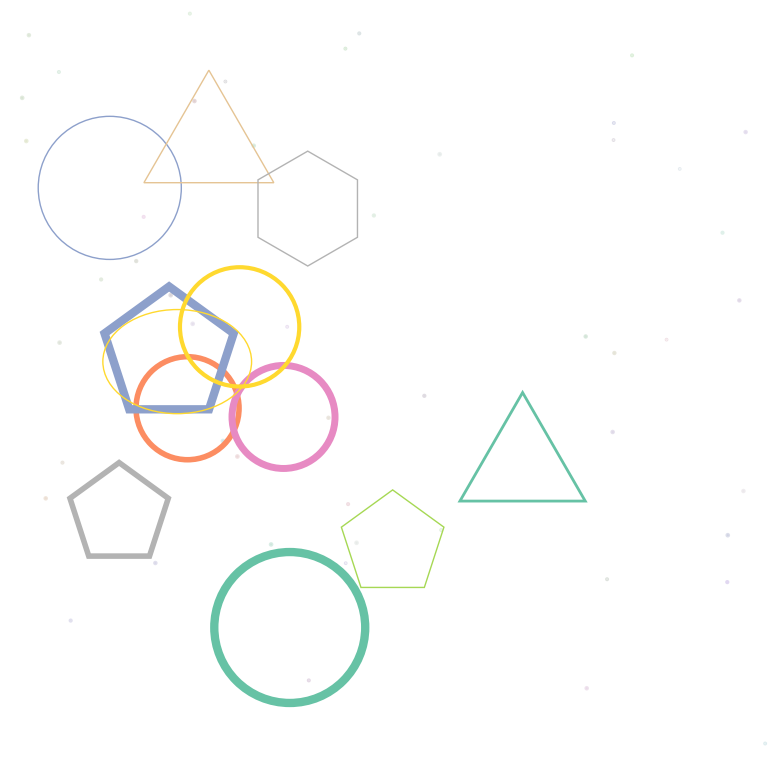[{"shape": "triangle", "thickness": 1, "radius": 0.47, "center": [0.679, 0.396]}, {"shape": "circle", "thickness": 3, "radius": 0.49, "center": [0.376, 0.185]}, {"shape": "circle", "thickness": 2, "radius": 0.33, "center": [0.244, 0.47]}, {"shape": "circle", "thickness": 0.5, "radius": 0.46, "center": [0.143, 0.756]}, {"shape": "pentagon", "thickness": 3, "radius": 0.44, "center": [0.22, 0.54]}, {"shape": "circle", "thickness": 2.5, "radius": 0.33, "center": [0.368, 0.458]}, {"shape": "pentagon", "thickness": 0.5, "radius": 0.35, "center": [0.51, 0.294]}, {"shape": "oval", "thickness": 0.5, "radius": 0.48, "center": [0.23, 0.53]}, {"shape": "circle", "thickness": 1.5, "radius": 0.39, "center": [0.311, 0.576]}, {"shape": "triangle", "thickness": 0.5, "radius": 0.49, "center": [0.271, 0.811]}, {"shape": "hexagon", "thickness": 0.5, "radius": 0.37, "center": [0.4, 0.729]}, {"shape": "pentagon", "thickness": 2, "radius": 0.34, "center": [0.155, 0.332]}]